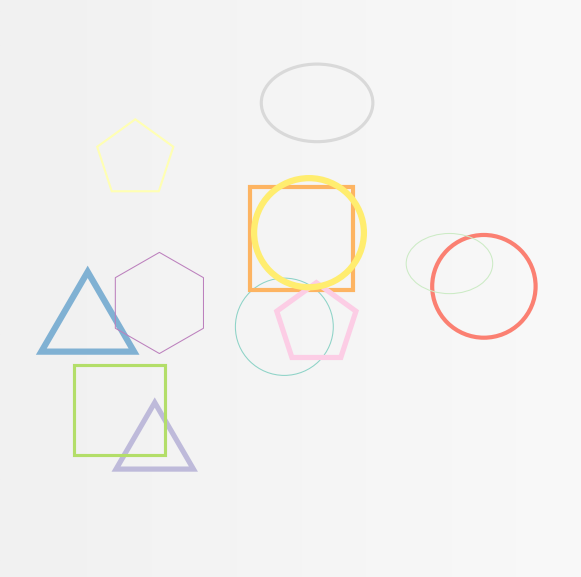[{"shape": "circle", "thickness": 0.5, "radius": 0.42, "center": [0.489, 0.433]}, {"shape": "pentagon", "thickness": 1, "radius": 0.34, "center": [0.233, 0.724]}, {"shape": "triangle", "thickness": 2.5, "radius": 0.38, "center": [0.266, 0.225]}, {"shape": "circle", "thickness": 2, "radius": 0.44, "center": [0.833, 0.503]}, {"shape": "triangle", "thickness": 3, "radius": 0.46, "center": [0.151, 0.436]}, {"shape": "square", "thickness": 2, "radius": 0.44, "center": [0.519, 0.586]}, {"shape": "square", "thickness": 1.5, "radius": 0.39, "center": [0.205, 0.289]}, {"shape": "pentagon", "thickness": 2.5, "radius": 0.36, "center": [0.544, 0.438]}, {"shape": "oval", "thickness": 1.5, "radius": 0.48, "center": [0.546, 0.821]}, {"shape": "hexagon", "thickness": 0.5, "radius": 0.44, "center": [0.274, 0.475]}, {"shape": "oval", "thickness": 0.5, "radius": 0.37, "center": [0.773, 0.543]}, {"shape": "circle", "thickness": 3, "radius": 0.47, "center": [0.532, 0.596]}]